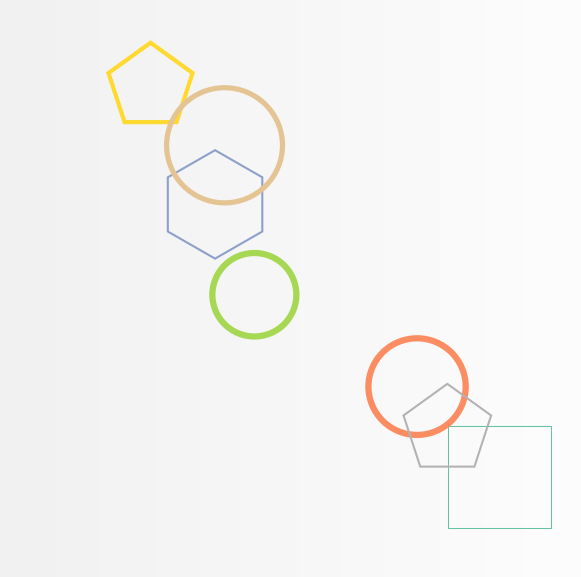[{"shape": "square", "thickness": 0.5, "radius": 0.44, "center": [0.859, 0.174]}, {"shape": "circle", "thickness": 3, "radius": 0.42, "center": [0.718, 0.33]}, {"shape": "hexagon", "thickness": 1, "radius": 0.47, "center": [0.37, 0.645]}, {"shape": "circle", "thickness": 3, "radius": 0.36, "center": [0.438, 0.489]}, {"shape": "pentagon", "thickness": 2, "radius": 0.38, "center": [0.259, 0.849]}, {"shape": "circle", "thickness": 2.5, "radius": 0.5, "center": [0.386, 0.748]}, {"shape": "pentagon", "thickness": 1, "radius": 0.4, "center": [0.77, 0.255]}]